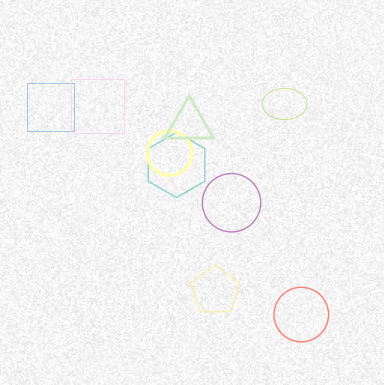[{"shape": "hexagon", "thickness": 1, "radius": 0.42, "center": [0.459, 0.572]}, {"shape": "circle", "thickness": 2.5, "radius": 0.29, "center": [0.441, 0.602]}, {"shape": "circle", "thickness": 1, "radius": 0.35, "center": [0.783, 0.183]}, {"shape": "square", "thickness": 0.5, "radius": 0.31, "center": [0.131, 0.721]}, {"shape": "oval", "thickness": 0.5, "radius": 0.29, "center": [0.739, 0.73]}, {"shape": "square", "thickness": 0.5, "radius": 0.35, "center": [0.253, 0.725]}, {"shape": "circle", "thickness": 1, "radius": 0.38, "center": [0.601, 0.473]}, {"shape": "triangle", "thickness": 2, "radius": 0.37, "center": [0.491, 0.678]}, {"shape": "pentagon", "thickness": 0.5, "radius": 0.34, "center": [0.559, 0.244]}]